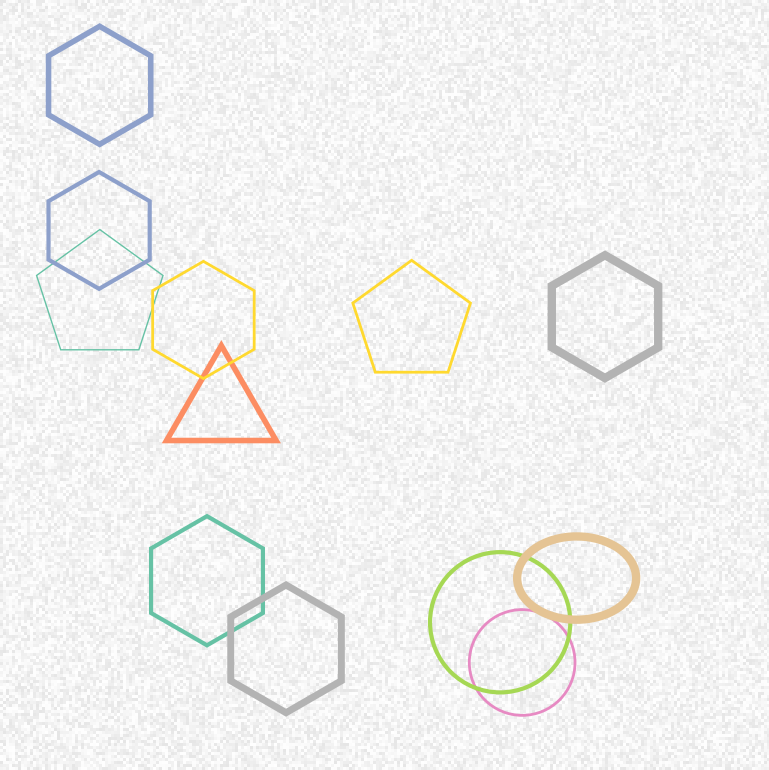[{"shape": "hexagon", "thickness": 1.5, "radius": 0.42, "center": [0.269, 0.246]}, {"shape": "pentagon", "thickness": 0.5, "radius": 0.43, "center": [0.13, 0.616]}, {"shape": "triangle", "thickness": 2, "radius": 0.41, "center": [0.287, 0.469]}, {"shape": "hexagon", "thickness": 1.5, "radius": 0.38, "center": [0.129, 0.701]}, {"shape": "hexagon", "thickness": 2, "radius": 0.38, "center": [0.129, 0.889]}, {"shape": "circle", "thickness": 1, "radius": 0.34, "center": [0.678, 0.14]}, {"shape": "circle", "thickness": 1.5, "radius": 0.46, "center": [0.65, 0.192]}, {"shape": "hexagon", "thickness": 1, "radius": 0.38, "center": [0.264, 0.584]}, {"shape": "pentagon", "thickness": 1, "radius": 0.4, "center": [0.535, 0.582]}, {"shape": "oval", "thickness": 3, "radius": 0.39, "center": [0.749, 0.249]}, {"shape": "hexagon", "thickness": 2.5, "radius": 0.41, "center": [0.371, 0.157]}, {"shape": "hexagon", "thickness": 3, "radius": 0.4, "center": [0.786, 0.589]}]